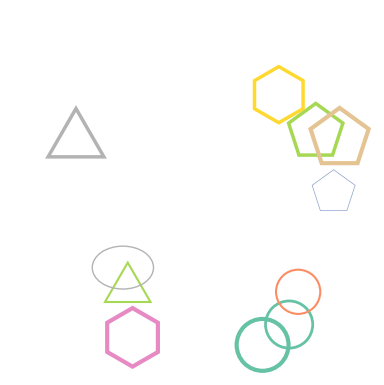[{"shape": "circle", "thickness": 2, "radius": 0.31, "center": [0.751, 0.157]}, {"shape": "circle", "thickness": 3, "radius": 0.34, "center": [0.682, 0.104]}, {"shape": "circle", "thickness": 1.5, "radius": 0.29, "center": [0.774, 0.242]}, {"shape": "pentagon", "thickness": 0.5, "radius": 0.29, "center": [0.867, 0.501]}, {"shape": "hexagon", "thickness": 3, "radius": 0.38, "center": [0.344, 0.124]}, {"shape": "pentagon", "thickness": 2.5, "radius": 0.37, "center": [0.82, 0.657]}, {"shape": "triangle", "thickness": 1.5, "radius": 0.34, "center": [0.332, 0.25]}, {"shape": "hexagon", "thickness": 2.5, "radius": 0.36, "center": [0.724, 0.754]}, {"shape": "pentagon", "thickness": 3, "radius": 0.4, "center": [0.882, 0.64]}, {"shape": "oval", "thickness": 1, "radius": 0.4, "center": [0.319, 0.305]}, {"shape": "triangle", "thickness": 2.5, "radius": 0.42, "center": [0.197, 0.634]}]